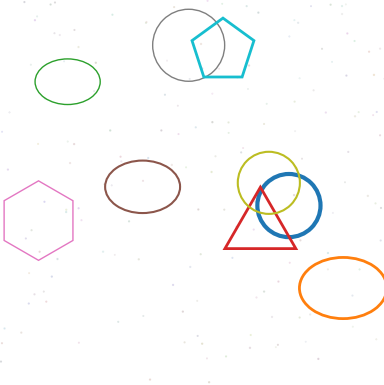[{"shape": "circle", "thickness": 3, "radius": 0.41, "center": [0.75, 0.466]}, {"shape": "oval", "thickness": 2, "radius": 0.57, "center": [0.891, 0.252]}, {"shape": "oval", "thickness": 1, "radius": 0.42, "center": [0.176, 0.788]}, {"shape": "triangle", "thickness": 2, "radius": 0.53, "center": [0.676, 0.407]}, {"shape": "oval", "thickness": 1.5, "radius": 0.49, "center": [0.37, 0.515]}, {"shape": "hexagon", "thickness": 1, "radius": 0.52, "center": [0.1, 0.427]}, {"shape": "circle", "thickness": 1, "radius": 0.47, "center": [0.49, 0.882]}, {"shape": "circle", "thickness": 1.5, "radius": 0.4, "center": [0.698, 0.525]}, {"shape": "pentagon", "thickness": 2, "radius": 0.42, "center": [0.579, 0.868]}]